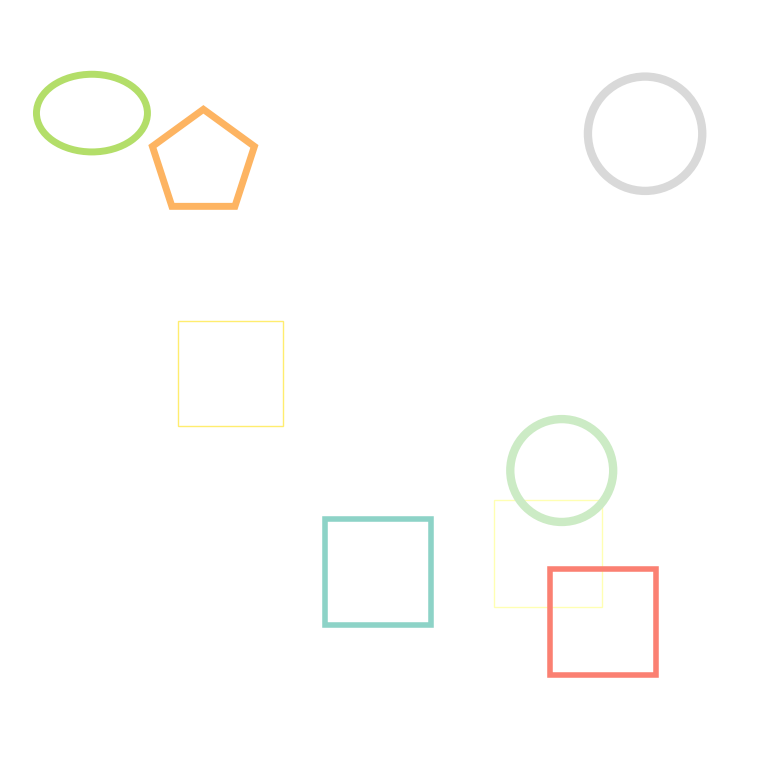[{"shape": "square", "thickness": 2, "radius": 0.34, "center": [0.491, 0.257]}, {"shape": "square", "thickness": 0.5, "radius": 0.35, "center": [0.711, 0.281]}, {"shape": "square", "thickness": 2, "radius": 0.35, "center": [0.783, 0.192]}, {"shape": "pentagon", "thickness": 2.5, "radius": 0.35, "center": [0.264, 0.788]}, {"shape": "oval", "thickness": 2.5, "radius": 0.36, "center": [0.119, 0.853]}, {"shape": "circle", "thickness": 3, "radius": 0.37, "center": [0.838, 0.826]}, {"shape": "circle", "thickness": 3, "radius": 0.33, "center": [0.73, 0.389]}, {"shape": "square", "thickness": 0.5, "radius": 0.34, "center": [0.299, 0.515]}]